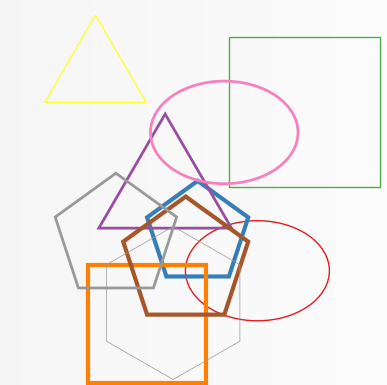[{"shape": "oval", "thickness": 1, "radius": 0.93, "center": [0.664, 0.297]}, {"shape": "pentagon", "thickness": 3, "radius": 0.69, "center": [0.51, 0.393]}, {"shape": "square", "thickness": 1, "radius": 0.97, "center": [0.786, 0.71]}, {"shape": "triangle", "thickness": 2, "radius": 0.99, "center": [0.426, 0.506]}, {"shape": "square", "thickness": 3, "radius": 0.76, "center": [0.38, 0.158]}, {"shape": "triangle", "thickness": 1, "radius": 0.76, "center": [0.246, 0.81]}, {"shape": "pentagon", "thickness": 3, "radius": 0.85, "center": [0.479, 0.32]}, {"shape": "oval", "thickness": 2, "radius": 0.95, "center": [0.579, 0.656]}, {"shape": "hexagon", "thickness": 0.5, "radius": 0.99, "center": [0.447, 0.213]}, {"shape": "pentagon", "thickness": 2, "radius": 0.82, "center": [0.299, 0.385]}]